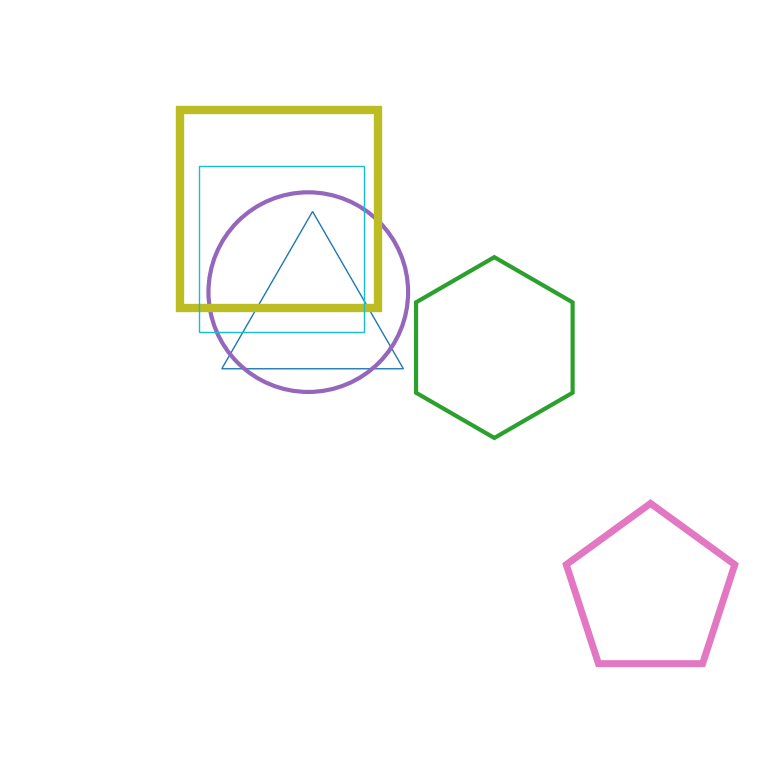[{"shape": "triangle", "thickness": 0.5, "radius": 0.68, "center": [0.406, 0.589]}, {"shape": "hexagon", "thickness": 1.5, "radius": 0.59, "center": [0.642, 0.549]}, {"shape": "circle", "thickness": 1.5, "radius": 0.65, "center": [0.4, 0.621]}, {"shape": "pentagon", "thickness": 2.5, "radius": 0.58, "center": [0.845, 0.231]}, {"shape": "square", "thickness": 3, "radius": 0.64, "center": [0.362, 0.729]}, {"shape": "square", "thickness": 0.5, "radius": 0.54, "center": [0.365, 0.677]}]